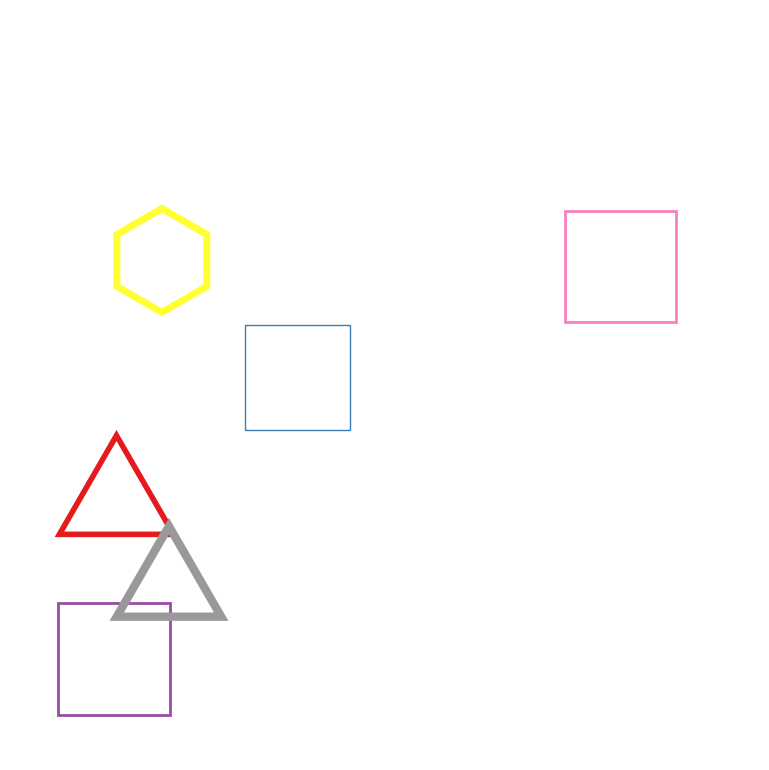[{"shape": "triangle", "thickness": 2, "radius": 0.43, "center": [0.151, 0.349]}, {"shape": "square", "thickness": 0.5, "radius": 0.34, "center": [0.387, 0.51]}, {"shape": "square", "thickness": 1, "radius": 0.37, "center": [0.148, 0.144]}, {"shape": "hexagon", "thickness": 2.5, "radius": 0.34, "center": [0.21, 0.662]}, {"shape": "square", "thickness": 1, "radius": 0.36, "center": [0.806, 0.654]}, {"shape": "triangle", "thickness": 3, "radius": 0.39, "center": [0.219, 0.238]}]